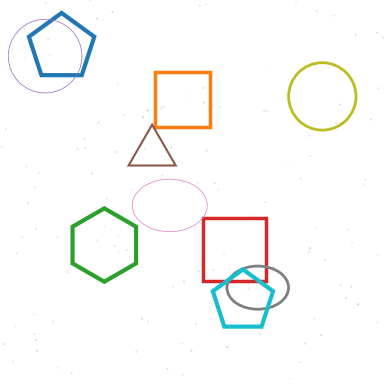[{"shape": "pentagon", "thickness": 3, "radius": 0.45, "center": [0.16, 0.877]}, {"shape": "square", "thickness": 2.5, "radius": 0.35, "center": [0.474, 0.741]}, {"shape": "hexagon", "thickness": 3, "radius": 0.48, "center": [0.271, 0.364]}, {"shape": "square", "thickness": 2.5, "radius": 0.41, "center": [0.609, 0.353]}, {"shape": "circle", "thickness": 0.5, "radius": 0.48, "center": [0.117, 0.854]}, {"shape": "triangle", "thickness": 1.5, "radius": 0.35, "center": [0.395, 0.605]}, {"shape": "oval", "thickness": 0.5, "radius": 0.49, "center": [0.441, 0.466]}, {"shape": "oval", "thickness": 2, "radius": 0.4, "center": [0.669, 0.253]}, {"shape": "circle", "thickness": 2, "radius": 0.44, "center": [0.837, 0.75]}, {"shape": "pentagon", "thickness": 3, "radius": 0.41, "center": [0.631, 0.218]}]